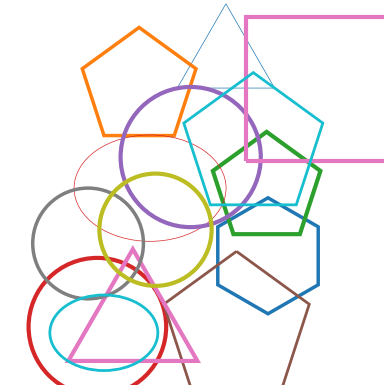[{"shape": "hexagon", "thickness": 2.5, "radius": 0.75, "center": [0.696, 0.336]}, {"shape": "triangle", "thickness": 0.5, "radius": 0.73, "center": [0.587, 0.844]}, {"shape": "pentagon", "thickness": 2.5, "radius": 0.78, "center": [0.361, 0.773]}, {"shape": "pentagon", "thickness": 3, "radius": 0.73, "center": [0.693, 0.511]}, {"shape": "oval", "thickness": 0.5, "radius": 0.99, "center": [0.39, 0.511]}, {"shape": "circle", "thickness": 3, "radius": 0.89, "center": [0.253, 0.151]}, {"shape": "circle", "thickness": 3, "radius": 0.91, "center": [0.495, 0.592]}, {"shape": "pentagon", "thickness": 2, "radius": 0.99, "center": [0.614, 0.148]}, {"shape": "square", "thickness": 3, "radius": 0.94, "center": [0.827, 0.769]}, {"shape": "triangle", "thickness": 3, "radius": 0.97, "center": [0.345, 0.159]}, {"shape": "circle", "thickness": 2.5, "radius": 0.72, "center": [0.229, 0.368]}, {"shape": "circle", "thickness": 3, "radius": 0.73, "center": [0.404, 0.403]}, {"shape": "pentagon", "thickness": 2, "radius": 0.95, "center": [0.658, 0.622]}, {"shape": "oval", "thickness": 2, "radius": 0.7, "center": [0.27, 0.136]}]